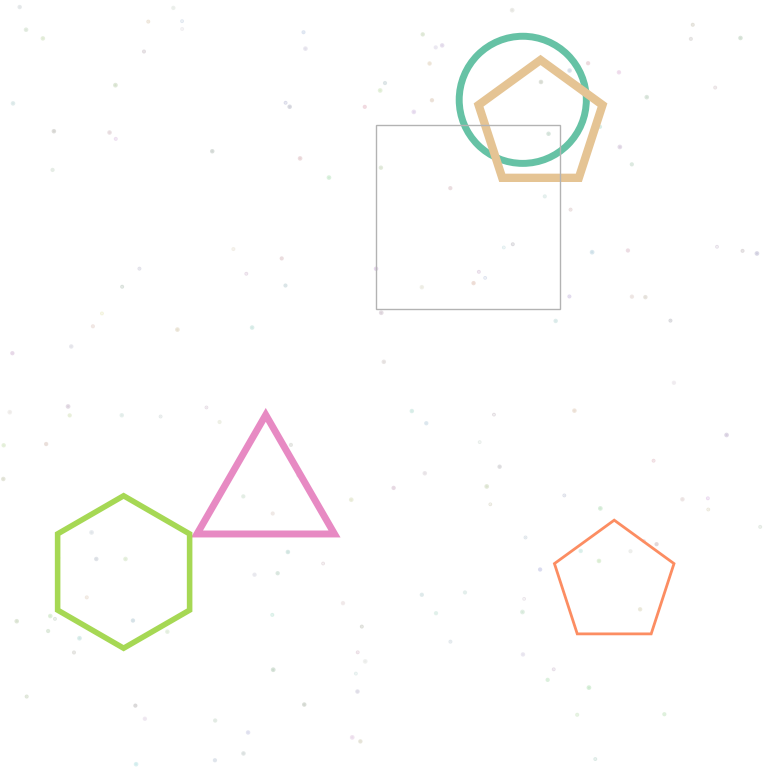[{"shape": "circle", "thickness": 2.5, "radius": 0.41, "center": [0.679, 0.87]}, {"shape": "pentagon", "thickness": 1, "radius": 0.41, "center": [0.798, 0.243]}, {"shape": "triangle", "thickness": 2.5, "radius": 0.52, "center": [0.345, 0.358]}, {"shape": "hexagon", "thickness": 2, "radius": 0.49, "center": [0.161, 0.257]}, {"shape": "pentagon", "thickness": 3, "radius": 0.42, "center": [0.702, 0.838]}, {"shape": "square", "thickness": 0.5, "radius": 0.6, "center": [0.608, 0.718]}]